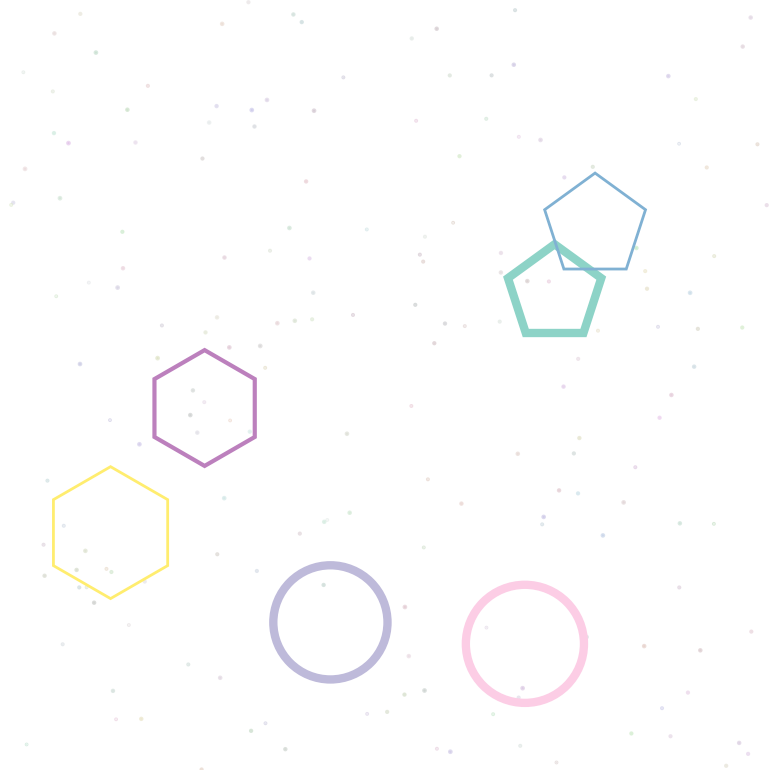[{"shape": "pentagon", "thickness": 3, "radius": 0.32, "center": [0.72, 0.619]}, {"shape": "circle", "thickness": 3, "radius": 0.37, "center": [0.429, 0.192]}, {"shape": "pentagon", "thickness": 1, "radius": 0.34, "center": [0.773, 0.706]}, {"shape": "circle", "thickness": 3, "radius": 0.38, "center": [0.682, 0.164]}, {"shape": "hexagon", "thickness": 1.5, "radius": 0.38, "center": [0.266, 0.47]}, {"shape": "hexagon", "thickness": 1, "radius": 0.43, "center": [0.144, 0.308]}]